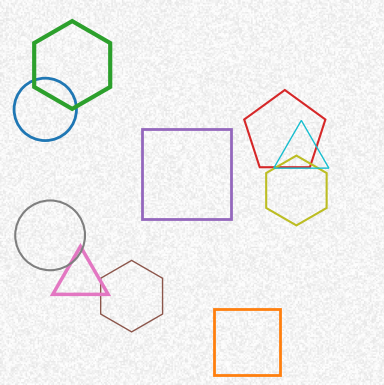[{"shape": "circle", "thickness": 2, "radius": 0.41, "center": [0.118, 0.716]}, {"shape": "square", "thickness": 2, "radius": 0.43, "center": [0.641, 0.112]}, {"shape": "hexagon", "thickness": 3, "radius": 0.57, "center": [0.188, 0.831]}, {"shape": "pentagon", "thickness": 1.5, "radius": 0.55, "center": [0.74, 0.655]}, {"shape": "square", "thickness": 2, "radius": 0.58, "center": [0.485, 0.548]}, {"shape": "hexagon", "thickness": 1, "radius": 0.46, "center": [0.342, 0.231]}, {"shape": "triangle", "thickness": 2.5, "radius": 0.42, "center": [0.209, 0.277]}, {"shape": "circle", "thickness": 1.5, "radius": 0.45, "center": [0.13, 0.389]}, {"shape": "hexagon", "thickness": 1.5, "radius": 0.45, "center": [0.77, 0.505]}, {"shape": "triangle", "thickness": 1, "radius": 0.41, "center": [0.783, 0.605]}]